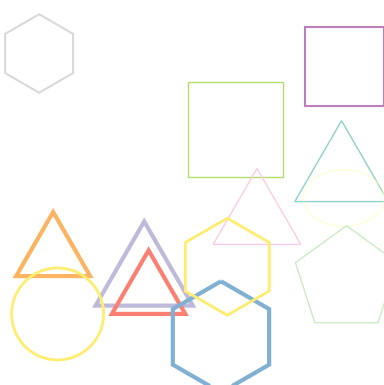[{"shape": "triangle", "thickness": 1, "radius": 0.7, "center": [0.887, 0.546]}, {"shape": "oval", "thickness": 0.5, "radius": 0.52, "center": [0.893, 0.485]}, {"shape": "triangle", "thickness": 3, "radius": 0.73, "center": [0.375, 0.279]}, {"shape": "triangle", "thickness": 3, "radius": 0.55, "center": [0.386, 0.24]}, {"shape": "hexagon", "thickness": 3, "radius": 0.72, "center": [0.574, 0.125]}, {"shape": "triangle", "thickness": 3, "radius": 0.55, "center": [0.138, 0.338]}, {"shape": "square", "thickness": 1, "radius": 0.62, "center": [0.611, 0.664]}, {"shape": "triangle", "thickness": 1, "radius": 0.66, "center": [0.668, 0.431]}, {"shape": "hexagon", "thickness": 1.5, "radius": 0.51, "center": [0.102, 0.861]}, {"shape": "square", "thickness": 1.5, "radius": 0.51, "center": [0.895, 0.828]}, {"shape": "pentagon", "thickness": 1, "radius": 0.7, "center": [0.9, 0.275]}, {"shape": "circle", "thickness": 2, "radius": 0.6, "center": [0.15, 0.185]}, {"shape": "hexagon", "thickness": 2, "radius": 0.63, "center": [0.59, 0.307]}]